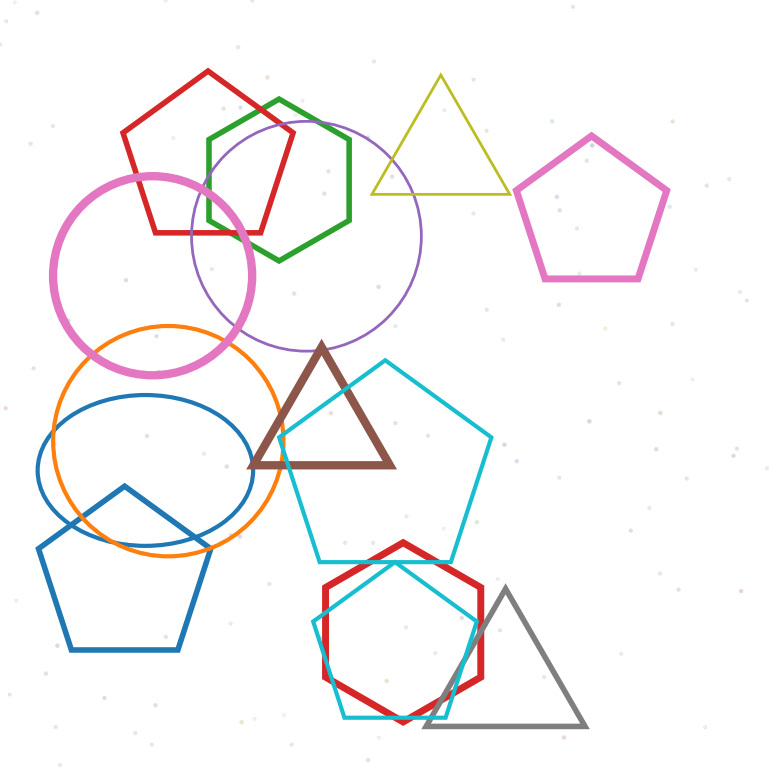[{"shape": "pentagon", "thickness": 2, "radius": 0.59, "center": [0.162, 0.251]}, {"shape": "oval", "thickness": 1.5, "radius": 0.7, "center": [0.189, 0.389]}, {"shape": "circle", "thickness": 1.5, "radius": 0.75, "center": [0.219, 0.427]}, {"shape": "hexagon", "thickness": 2, "radius": 0.53, "center": [0.362, 0.766]}, {"shape": "hexagon", "thickness": 2.5, "radius": 0.58, "center": [0.524, 0.179]}, {"shape": "pentagon", "thickness": 2, "radius": 0.58, "center": [0.27, 0.792]}, {"shape": "circle", "thickness": 1, "radius": 0.75, "center": [0.398, 0.693]}, {"shape": "triangle", "thickness": 3, "radius": 0.51, "center": [0.418, 0.447]}, {"shape": "circle", "thickness": 3, "radius": 0.65, "center": [0.198, 0.642]}, {"shape": "pentagon", "thickness": 2.5, "radius": 0.51, "center": [0.768, 0.721]}, {"shape": "triangle", "thickness": 2, "radius": 0.6, "center": [0.657, 0.116]}, {"shape": "triangle", "thickness": 1, "radius": 0.52, "center": [0.573, 0.799]}, {"shape": "pentagon", "thickness": 1.5, "radius": 0.56, "center": [0.513, 0.158]}, {"shape": "pentagon", "thickness": 1.5, "radius": 0.72, "center": [0.5, 0.387]}]